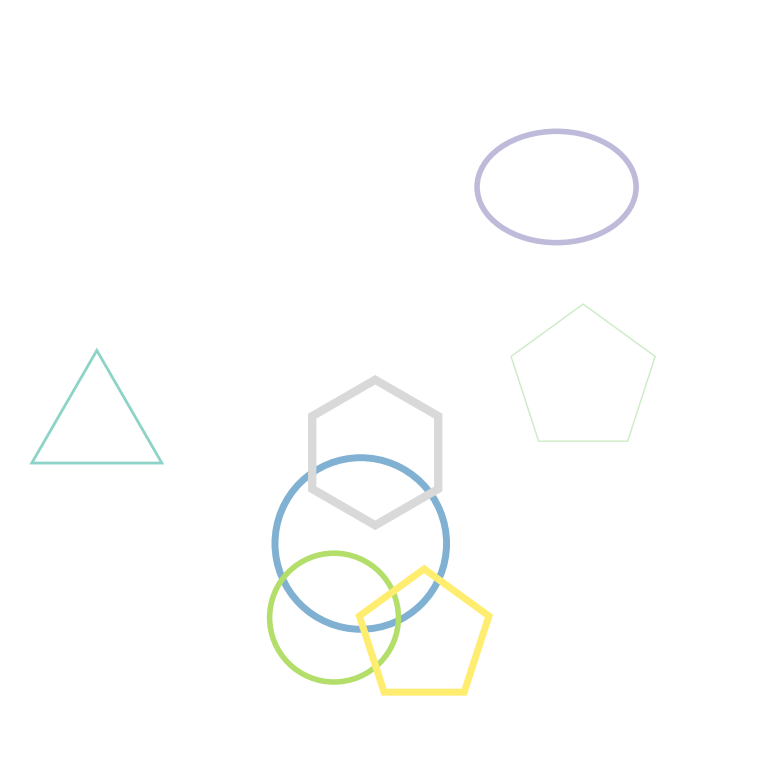[{"shape": "triangle", "thickness": 1, "radius": 0.49, "center": [0.126, 0.447]}, {"shape": "oval", "thickness": 2, "radius": 0.52, "center": [0.723, 0.757]}, {"shape": "circle", "thickness": 2.5, "radius": 0.56, "center": [0.469, 0.294]}, {"shape": "circle", "thickness": 2, "radius": 0.42, "center": [0.434, 0.198]}, {"shape": "hexagon", "thickness": 3, "radius": 0.47, "center": [0.487, 0.412]}, {"shape": "pentagon", "thickness": 0.5, "radius": 0.49, "center": [0.757, 0.507]}, {"shape": "pentagon", "thickness": 2.5, "radius": 0.44, "center": [0.551, 0.173]}]